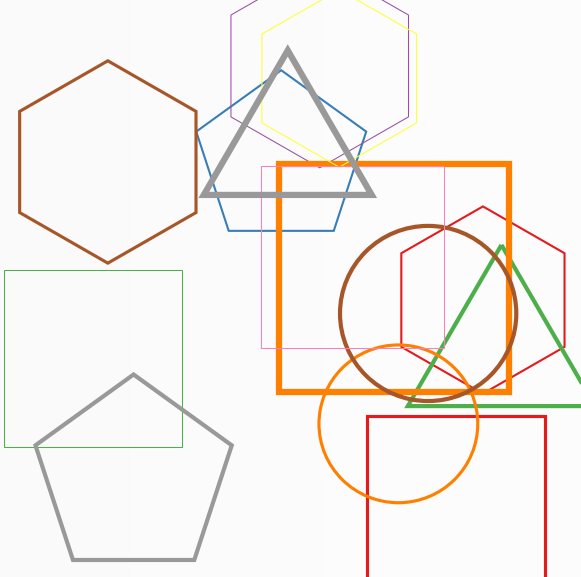[{"shape": "hexagon", "thickness": 1, "radius": 0.81, "center": [0.831, 0.48]}, {"shape": "square", "thickness": 1.5, "radius": 0.77, "center": [0.785, 0.126]}, {"shape": "pentagon", "thickness": 1, "radius": 0.77, "center": [0.484, 0.724]}, {"shape": "square", "thickness": 0.5, "radius": 0.76, "center": [0.16, 0.379]}, {"shape": "triangle", "thickness": 2, "radius": 0.93, "center": [0.863, 0.389]}, {"shape": "hexagon", "thickness": 0.5, "radius": 0.88, "center": [0.55, 0.885]}, {"shape": "square", "thickness": 3, "radius": 0.99, "center": [0.679, 0.518]}, {"shape": "circle", "thickness": 1.5, "radius": 0.68, "center": [0.685, 0.265]}, {"shape": "hexagon", "thickness": 0.5, "radius": 0.77, "center": [0.584, 0.863]}, {"shape": "circle", "thickness": 2, "radius": 0.76, "center": [0.737, 0.456]}, {"shape": "hexagon", "thickness": 1.5, "radius": 0.88, "center": [0.186, 0.719]}, {"shape": "square", "thickness": 0.5, "radius": 0.79, "center": [0.606, 0.554]}, {"shape": "pentagon", "thickness": 2, "radius": 0.89, "center": [0.23, 0.173]}, {"shape": "triangle", "thickness": 3, "radius": 0.83, "center": [0.495, 0.745]}]